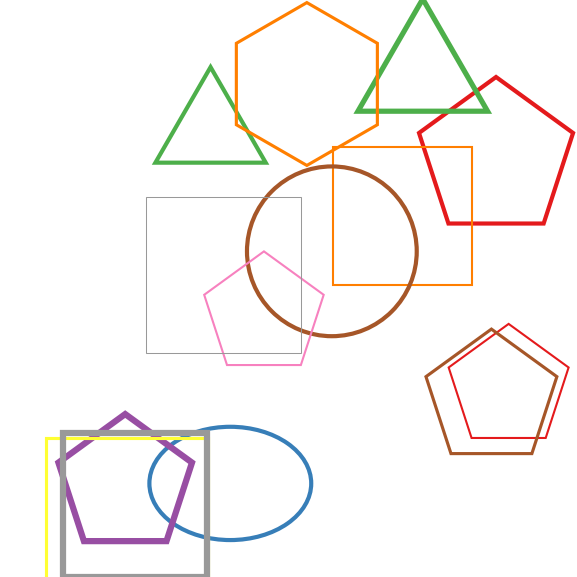[{"shape": "pentagon", "thickness": 1, "radius": 0.55, "center": [0.881, 0.329]}, {"shape": "pentagon", "thickness": 2, "radius": 0.7, "center": [0.859, 0.726]}, {"shape": "oval", "thickness": 2, "radius": 0.7, "center": [0.399, 0.162]}, {"shape": "triangle", "thickness": 2, "radius": 0.55, "center": [0.365, 0.773]}, {"shape": "triangle", "thickness": 2.5, "radius": 0.65, "center": [0.732, 0.871]}, {"shape": "pentagon", "thickness": 3, "radius": 0.61, "center": [0.217, 0.161]}, {"shape": "hexagon", "thickness": 1.5, "radius": 0.7, "center": [0.531, 0.854]}, {"shape": "square", "thickness": 1, "radius": 0.6, "center": [0.698, 0.625]}, {"shape": "square", "thickness": 1.5, "radius": 0.7, "center": [0.219, 0.101]}, {"shape": "circle", "thickness": 2, "radius": 0.73, "center": [0.575, 0.564]}, {"shape": "pentagon", "thickness": 1.5, "radius": 0.6, "center": [0.851, 0.31]}, {"shape": "pentagon", "thickness": 1, "radius": 0.54, "center": [0.457, 0.455]}, {"shape": "square", "thickness": 0.5, "radius": 0.67, "center": [0.387, 0.523]}, {"shape": "square", "thickness": 3, "radius": 0.62, "center": [0.233, 0.124]}]